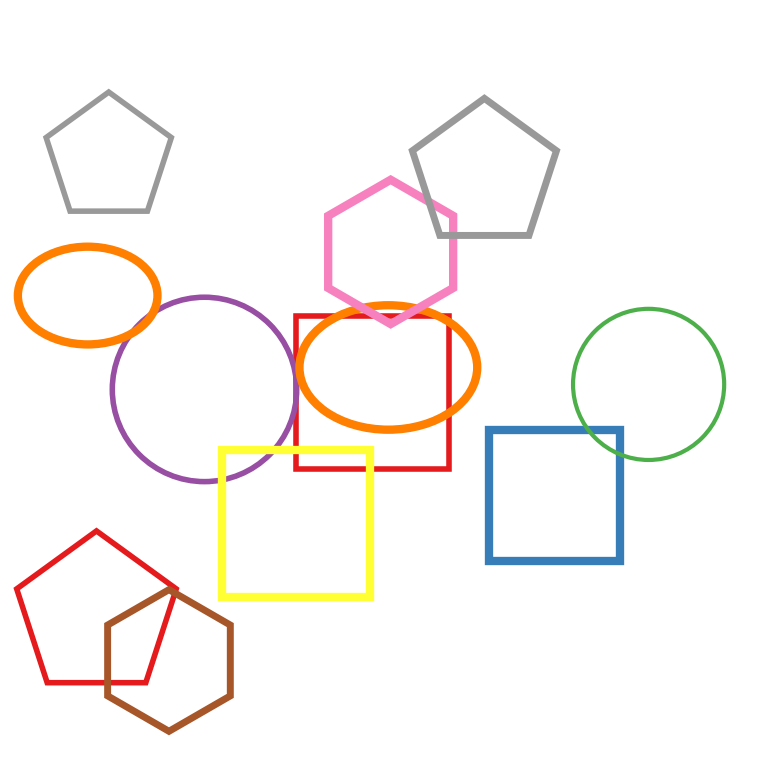[{"shape": "pentagon", "thickness": 2, "radius": 0.54, "center": [0.125, 0.202]}, {"shape": "square", "thickness": 2, "radius": 0.5, "center": [0.484, 0.491]}, {"shape": "square", "thickness": 3, "radius": 0.42, "center": [0.72, 0.357]}, {"shape": "circle", "thickness": 1.5, "radius": 0.49, "center": [0.842, 0.501]}, {"shape": "circle", "thickness": 2, "radius": 0.6, "center": [0.266, 0.494]}, {"shape": "oval", "thickness": 3, "radius": 0.58, "center": [0.504, 0.523]}, {"shape": "oval", "thickness": 3, "radius": 0.45, "center": [0.114, 0.616]}, {"shape": "square", "thickness": 3, "radius": 0.48, "center": [0.384, 0.32]}, {"shape": "hexagon", "thickness": 2.5, "radius": 0.46, "center": [0.219, 0.142]}, {"shape": "hexagon", "thickness": 3, "radius": 0.47, "center": [0.507, 0.673]}, {"shape": "pentagon", "thickness": 2.5, "radius": 0.49, "center": [0.629, 0.774]}, {"shape": "pentagon", "thickness": 2, "radius": 0.43, "center": [0.141, 0.795]}]